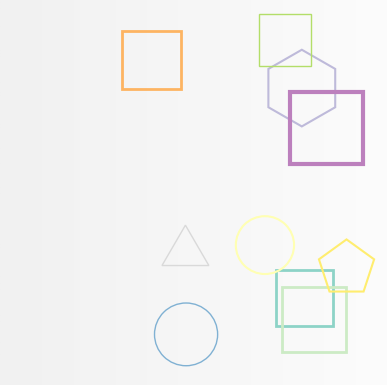[{"shape": "square", "thickness": 2, "radius": 0.37, "center": [0.786, 0.226]}, {"shape": "circle", "thickness": 1.5, "radius": 0.38, "center": [0.684, 0.363]}, {"shape": "hexagon", "thickness": 1.5, "radius": 0.5, "center": [0.779, 0.771]}, {"shape": "circle", "thickness": 1, "radius": 0.41, "center": [0.48, 0.132]}, {"shape": "square", "thickness": 2, "radius": 0.38, "center": [0.391, 0.844]}, {"shape": "square", "thickness": 1, "radius": 0.34, "center": [0.735, 0.896]}, {"shape": "triangle", "thickness": 1, "radius": 0.35, "center": [0.479, 0.345]}, {"shape": "square", "thickness": 3, "radius": 0.47, "center": [0.843, 0.667]}, {"shape": "square", "thickness": 2, "radius": 0.42, "center": [0.81, 0.17]}, {"shape": "pentagon", "thickness": 1.5, "radius": 0.37, "center": [0.894, 0.303]}]